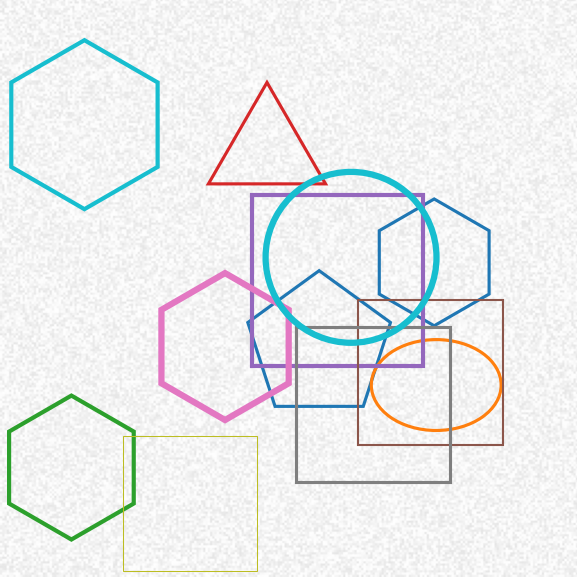[{"shape": "hexagon", "thickness": 1.5, "radius": 0.55, "center": [0.752, 0.545]}, {"shape": "pentagon", "thickness": 1.5, "radius": 0.65, "center": [0.553, 0.401]}, {"shape": "oval", "thickness": 1.5, "radius": 0.56, "center": [0.755, 0.332]}, {"shape": "hexagon", "thickness": 2, "radius": 0.62, "center": [0.124, 0.19]}, {"shape": "triangle", "thickness": 1.5, "radius": 0.59, "center": [0.462, 0.739]}, {"shape": "square", "thickness": 2, "radius": 0.74, "center": [0.584, 0.513]}, {"shape": "square", "thickness": 1, "radius": 0.63, "center": [0.746, 0.354]}, {"shape": "hexagon", "thickness": 3, "radius": 0.64, "center": [0.39, 0.399]}, {"shape": "square", "thickness": 1.5, "radius": 0.67, "center": [0.646, 0.298]}, {"shape": "square", "thickness": 0.5, "radius": 0.58, "center": [0.329, 0.127]}, {"shape": "circle", "thickness": 3, "radius": 0.74, "center": [0.608, 0.554]}, {"shape": "hexagon", "thickness": 2, "radius": 0.73, "center": [0.146, 0.783]}]